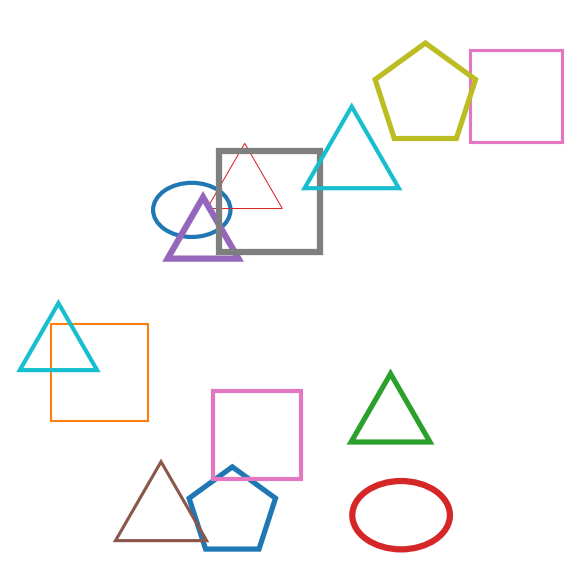[{"shape": "oval", "thickness": 2, "radius": 0.34, "center": [0.332, 0.636]}, {"shape": "pentagon", "thickness": 2.5, "radius": 0.39, "center": [0.402, 0.112]}, {"shape": "square", "thickness": 1, "radius": 0.42, "center": [0.173, 0.354]}, {"shape": "triangle", "thickness": 2.5, "radius": 0.39, "center": [0.676, 0.273]}, {"shape": "triangle", "thickness": 0.5, "radius": 0.38, "center": [0.424, 0.676]}, {"shape": "oval", "thickness": 3, "radius": 0.42, "center": [0.695, 0.107]}, {"shape": "triangle", "thickness": 3, "radius": 0.35, "center": [0.352, 0.587]}, {"shape": "triangle", "thickness": 1.5, "radius": 0.46, "center": [0.279, 0.109]}, {"shape": "square", "thickness": 2, "radius": 0.38, "center": [0.445, 0.245]}, {"shape": "square", "thickness": 1.5, "radius": 0.4, "center": [0.894, 0.832]}, {"shape": "square", "thickness": 3, "radius": 0.44, "center": [0.467, 0.65]}, {"shape": "pentagon", "thickness": 2.5, "radius": 0.46, "center": [0.737, 0.833]}, {"shape": "triangle", "thickness": 2, "radius": 0.39, "center": [0.101, 0.397]}, {"shape": "triangle", "thickness": 2, "radius": 0.47, "center": [0.609, 0.72]}]